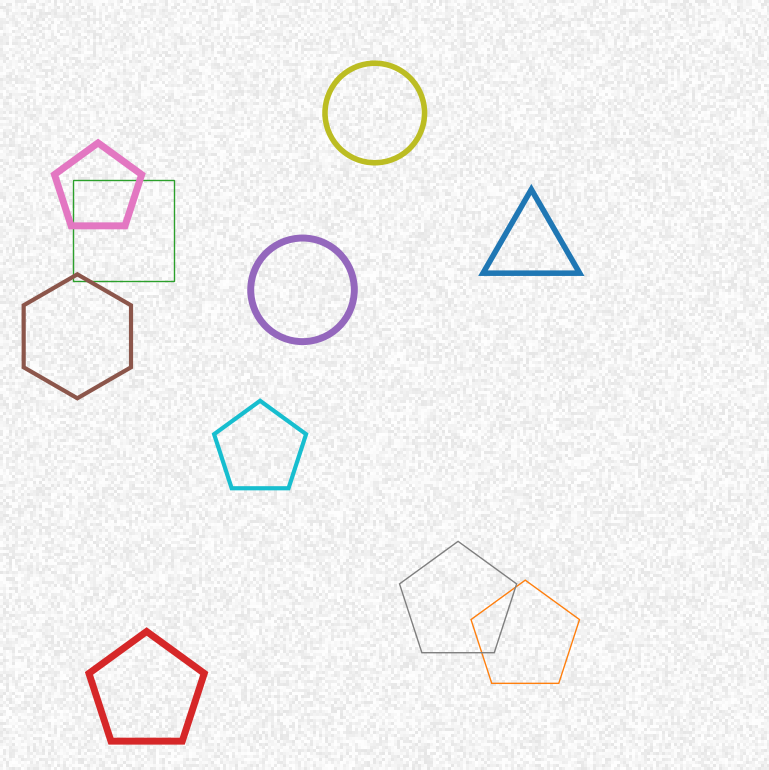[{"shape": "triangle", "thickness": 2, "radius": 0.36, "center": [0.69, 0.681]}, {"shape": "pentagon", "thickness": 0.5, "radius": 0.37, "center": [0.682, 0.172]}, {"shape": "square", "thickness": 0.5, "radius": 0.33, "center": [0.161, 0.7]}, {"shape": "pentagon", "thickness": 2.5, "radius": 0.39, "center": [0.19, 0.101]}, {"shape": "circle", "thickness": 2.5, "radius": 0.34, "center": [0.393, 0.624]}, {"shape": "hexagon", "thickness": 1.5, "radius": 0.4, "center": [0.1, 0.563]}, {"shape": "pentagon", "thickness": 2.5, "radius": 0.3, "center": [0.127, 0.755]}, {"shape": "pentagon", "thickness": 0.5, "radius": 0.4, "center": [0.595, 0.217]}, {"shape": "circle", "thickness": 2, "radius": 0.32, "center": [0.487, 0.853]}, {"shape": "pentagon", "thickness": 1.5, "radius": 0.31, "center": [0.338, 0.417]}]